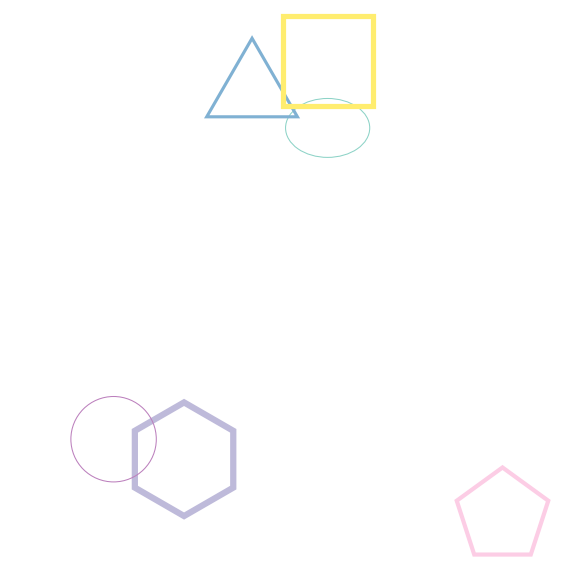[{"shape": "oval", "thickness": 0.5, "radius": 0.36, "center": [0.567, 0.778]}, {"shape": "hexagon", "thickness": 3, "radius": 0.49, "center": [0.319, 0.204]}, {"shape": "triangle", "thickness": 1.5, "radius": 0.45, "center": [0.436, 0.842]}, {"shape": "pentagon", "thickness": 2, "radius": 0.42, "center": [0.87, 0.106]}, {"shape": "circle", "thickness": 0.5, "radius": 0.37, "center": [0.197, 0.239]}, {"shape": "square", "thickness": 2.5, "radius": 0.39, "center": [0.568, 0.893]}]